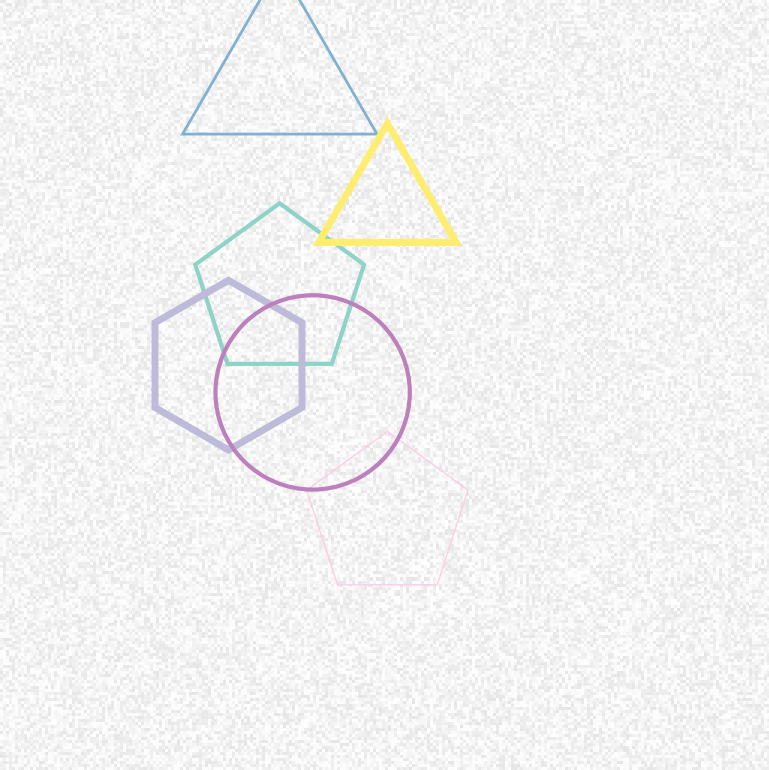[{"shape": "pentagon", "thickness": 1.5, "radius": 0.58, "center": [0.363, 0.621]}, {"shape": "hexagon", "thickness": 2.5, "radius": 0.55, "center": [0.297, 0.526]}, {"shape": "triangle", "thickness": 1, "radius": 0.73, "center": [0.363, 0.899]}, {"shape": "pentagon", "thickness": 0.5, "radius": 0.55, "center": [0.503, 0.33]}, {"shape": "circle", "thickness": 1.5, "radius": 0.63, "center": [0.406, 0.49]}, {"shape": "triangle", "thickness": 2.5, "radius": 0.52, "center": [0.503, 0.737]}]